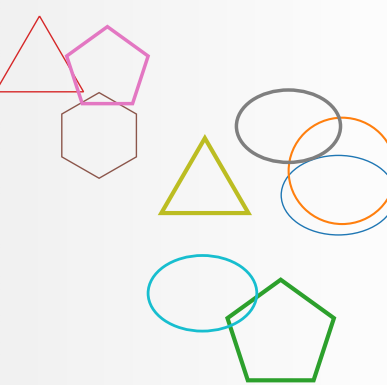[{"shape": "oval", "thickness": 1, "radius": 0.74, "center": [0.873, 0.493]}, {"shape": "circle", "thickness": 1.5, "radius": 0.69, "center": [0.883, 0.556]}, {"shape": "pentagon", "thickness": 3, "radius": 0.72, "center": [0.724, 0.129]}, {"shape": "triangle", "thickness": 1, "radius": 0.66, "center": [0.102, 0.827]}, {"shape": "hexagon", "thickness": 1, "radius": 0.56, "center": [0.256, 0.648]}, {"shape": "pentagon", "thickness": 2.5, "radius": 0.55, "center": [0.277, 0.82]}, {"shape": "oval", "thickness": 2.5, "radius": 0.67, "center": [0.744, 0.672]}, {"shape": "triangle", "thickness": 3, "radius": 0.65, "center": [0.529, 0.511]}, {"shape": "oval", "thickness": 2, "radius": 0.7, "center": [0.522, 0.238]}]